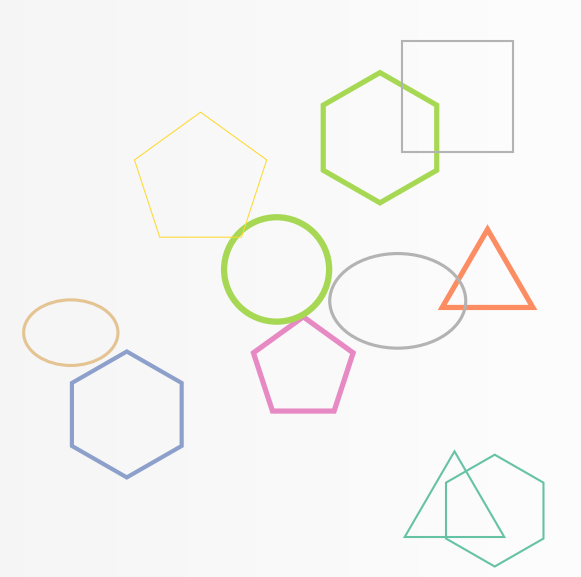[{"shape": "triangle", "thickness": 1, "radius": 0.49, "center": [0.782, 0.119]}, {"shape": "hexagon", "thickness": 1, "radius": 0.48, "center": [0.851, 0.115]}, {"shape": "triangle", "thickness": 2.5, "radius": 0.45, "center": [0.839, 0.512]}, {"shape": "hexagon", "thickness": 2, "radius": 0.55, "center": [0.218, 0.281]}, {"shape": "pentagon", "thickness": 2.5, "radius": 0.45, "center": [0.522, 0.36]}, {"shape": "circle", "thickness": 3, "radius": 0.45, "center": [0.476, 0.533]}, {"shape": "hexagon", "thickness": 2.5, "radius": 0.56, "center": [0.654, 0.761]}, {"shape": "pentagon", "thickness": 0.5, "radius": 0.6, "center": [0.345, 0.685]}, {"shape": "oval", "thickness": 1.5, "radius": 0.41, "center": [0.122, 0.423]}, {"shape": "oval", "thickness": 1.5, "radius": 0.59, "center": [0.684, 0.478]}, {"shape": "square", "thickness": 1, "radius": 0.48, "center": [0.787, 0.833]}]